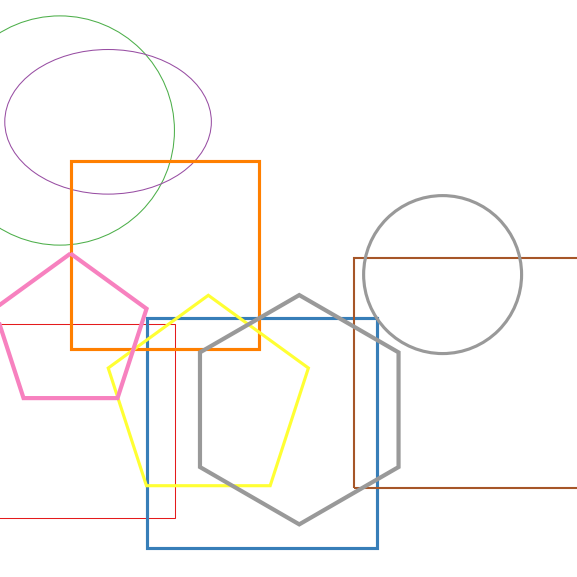[{"shape": "square", "thickness": 0.5, "radius": 0.84, "center": [0.135, 0.27]}, {"shape": "square", "thickness": 1.5, "radius": 1.0, "center": [0.454, 0.249]}, {"shape": "circle", "thickness": 0.5, "radius": 0.99, "center": [0.104, 0.773]}, {"shape": "oval", "thickness": 0.5, "radius": 0.89, "center": [0.187, 0.788]}, {"shape": "square", "thickness": 1.5, "radius": 0.81, "center": [0.286, 0.557]}, {"shape": "pentagon", "thickness": 1.5, "radius": 0.91, "center": [0.361, 0.306]}, {"shape": "square", "thickness": 1, "radius": 0.99, "center": [0.811, 0.353]}, {"shape": "pentagon", "thickness": 2, "radius": 0.69, "center": [0.122, 0.422]}, {"shape": "circle", "thickness": 1.5, "radius": 0.68, "center": [0.766, 0.524]}, {"shape": "hexagon", "thickness": 2, "radius": 0.99, "center": [0.518, 0.29]}]